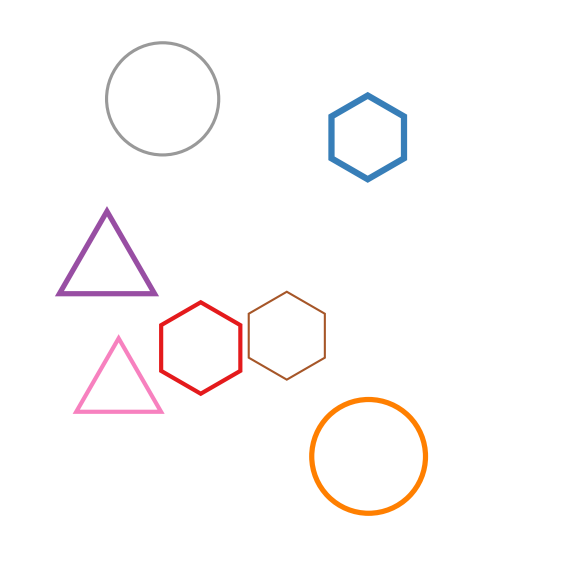[{"shape": "hexagon", "thickness": 2, "radius": 0.4, "center": [0.348, 0.397]}, {"shape": "hexagon", "thickness": 3, "radius": 0.36, "center": [0.637, 0.761]}, {"shape": "triangle", "thickness": 2.5, "radius": 0.48, "center": [0.185, 0.538]}, {"shape": "circle", "thickness": 2.5, "radius": 0.49, "center": [0.638, 0.209]}, {"shape": "hexagon", "thickness": 1, "radius": 0.38, "center": [0.497, 0.418]}, {"shape": "triangle", "thickness": 2, "radius": 0.42, "center": [0.205, 0.329]}, {"shape": "circle", "thickness": 1.5, "radius": 0.49, "center": [0.282, 0.828]}]